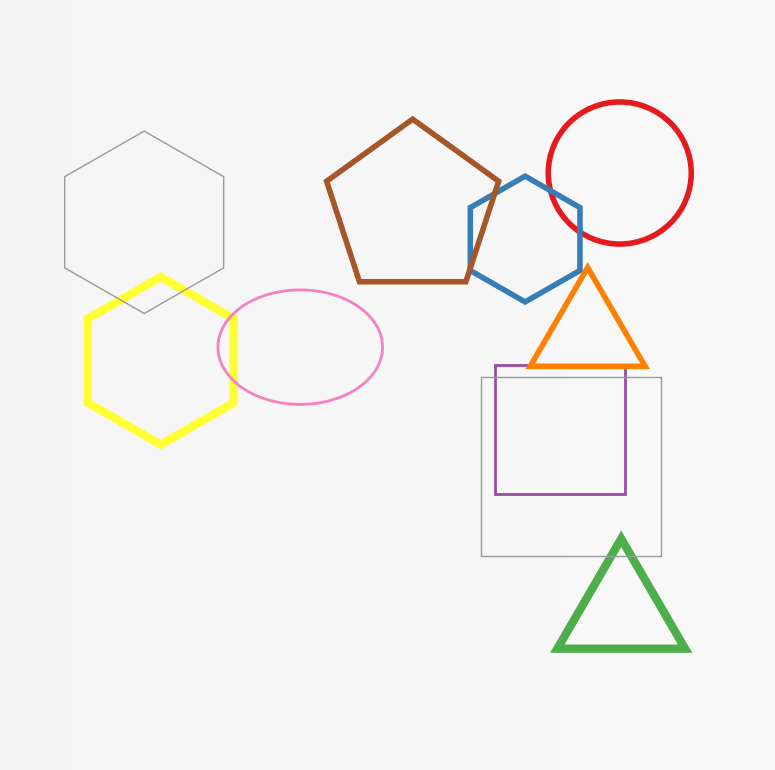[{"shape": "circle", "thickness": 2, "radius": 0.46, "center": [0.8, 0.775]}, {"shape": "hexagon", "thickness": 2, "radius": 0.41, "center": [0.678, 0.69]}, {"shape": "triangle", "thickness": 3, "radius": 0.48, "center": [0.802, 0.205]}, {"shape": "square", "thickness": 1, "radius": 0.42, "center": [0.723, 0.442]}, {"shape": "triangle", "thickness": 2, "radius": 0.43, "center": [0.758, 0.567]}, {"shape": "hexagon", "thickness": 3, "radius": 0.54, "center": [0.207, 0.532]}, {"shape": "pentagon", "thickness": 2, "radius": 0.58, "center": [0.532, 0.729]}, {"shape": "oval", "thickness": 1, "radius": 0.53, "center": [0.387, 0.549]}, {"shape": "hexagon", "thickness": 0.5, "radius": 0.59, "center": [0.186, 0.711]}, {"shape": "square", "thickness": 0.5, "radius": 0.58, "center": [0.737, 0.394]}]